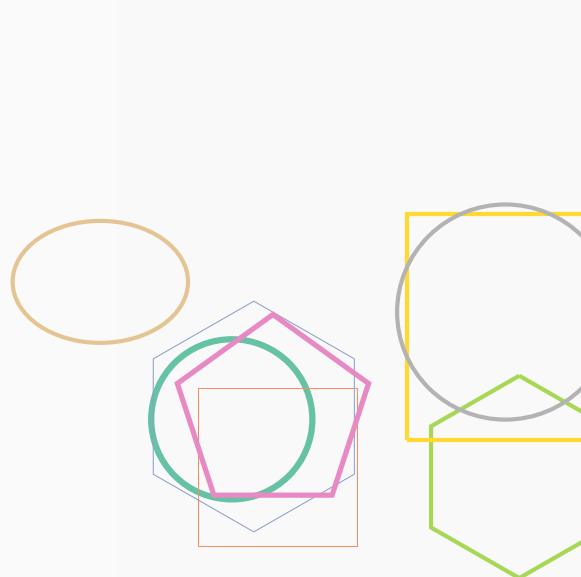[{"shape": "circle", "thickness": 3, "radius": 0.69, "center": [0.399, 0.273]}, {"shape": "square", "thickness": 0.5, "radius": 0.68, "center": [0.478, 0.19]}, {"shape": "hexagon", "thickness": 0.5, "radius": 1.0, "center": [0.437, 0.278]}, {"shape": "pentagon", "thickness": 2.5, "radius": 0.86, "center": [0.47, 0.282]}, {"shape": "hexagon", "thickness": 2, "radius": 0.88, "center": [0.893, 0.173]}, {"shape": "square", "thickness": 2, "radius": 0.98, "center": [0.896, 0.433]}, {"shape": "oval", "thickness": 2, "radius": 0.75, "center": [0.173, 0.511]}, {"shape": "circle", "thickness": 2, "radius": 0.93, "center": [0.869, 0.459]}]